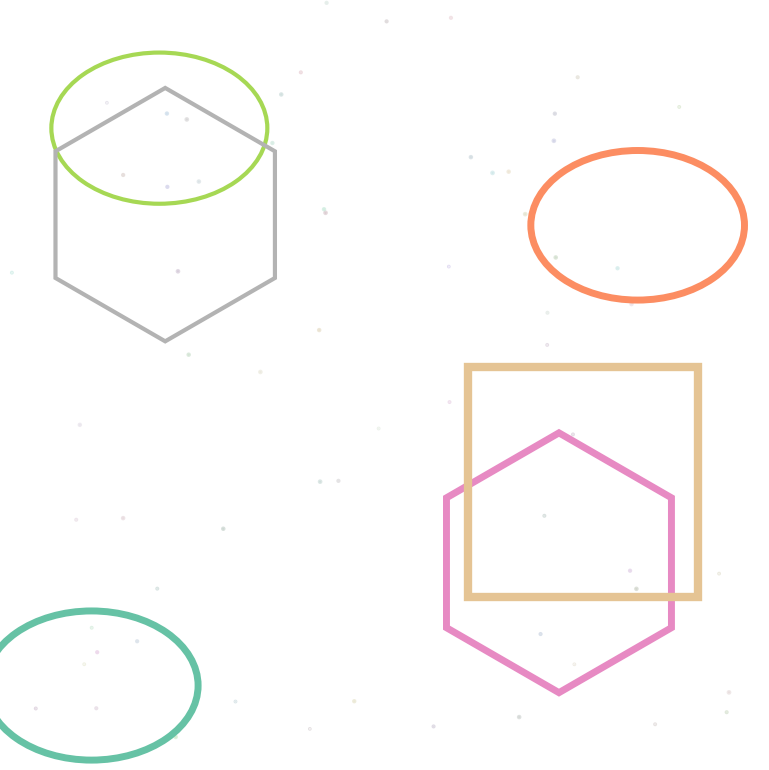[{"shape": "oval", "thickness": 2.5, "radius": 0.69, "center": [0.119, 0.11]}, {"shape": "oval", "thickness": 2.5, "radius": 0.69, "center": [0.828, 0.707]}, {"shape": "hexagon", "thickness": 2.5, "radius": 0.84, "center": [0.726, 0.269]}, {"shape": "oval", "thickness": 1.5, "radius": 0.7, "center": [0.207, 0.834]}, {"shape": "square", "thickness": 3, "radius": 0.75, "center": [0.757, 0.374]}, {"shape": "hexagon", "thickness": 1.5, "radius": 0.82, "center": [0.215, 0.721]}]